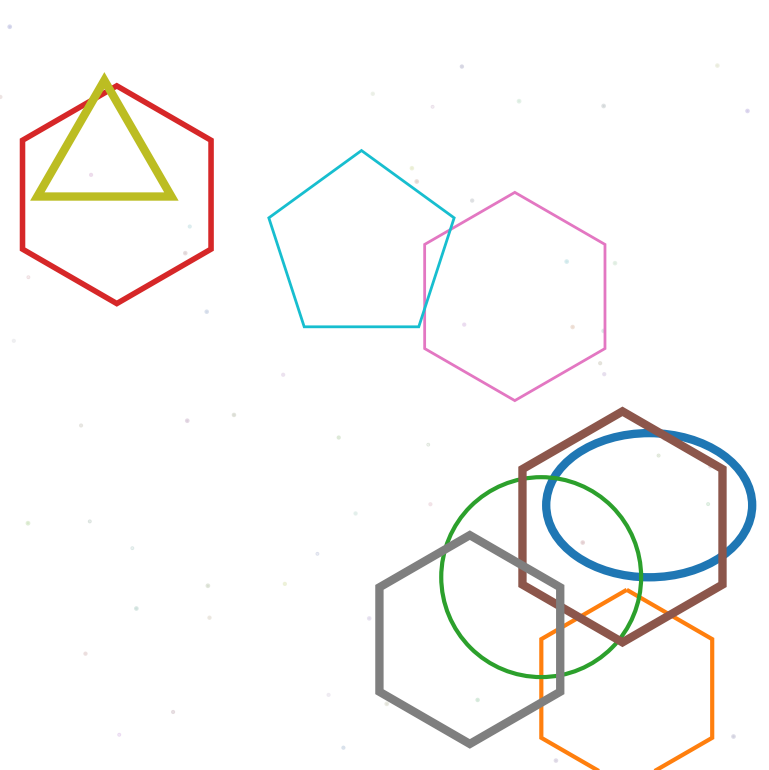[{"shape": "oval", "thickness": 3, "radius": 0.67, "center": [0.843, 0.344]}, {"shape": "hexagon", "thickness": 1.5, "radius": 0.64, "center": [0.814, 0.106]}, {"shape": "circle", "thickness": 1.5, "radius": 0.65, "center": [0.703, 0.25]}, {"shape": "hexagon", "thickness": 2, "radius": 0.71, "center": [0.152, 0.747]}, {"shape": "hexagon", "thickness": 3, "radius": 0.75, "center": [0.808, 0.316]}, {"shape": "hexagon", "thickness": 1, "radius": 0.68, "center": [0.669, 0.615]}, {"shape": "hexagon", "thickness": 3, "radius": 0.68, "center": [0.61, 0.169]}, {"shape": "triangle", "thickness": 3, "radius": 0.5, "center": [0.136, 0.795]}, {"shape": "pentagon", "thickness": 1, "radius": 0.63, "center": [0.469, 0.678]}]